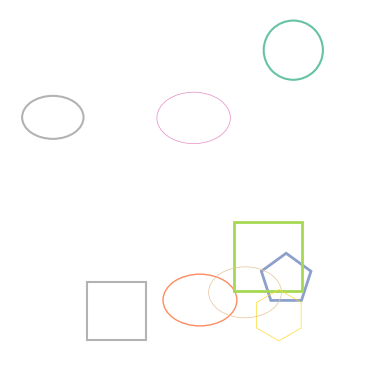[{"shape": "circle", "thickness": 1.5, "radius": 0.38, "center": [0.762, 0.87]}, {"shape": "oval", "thickness": 1, "radius": 0.48, "center": [0.519, 0.221]}, {"shape": "pentagon", "thickness": 2, "radius": 0.34, "center": [0.743, 0.274]}, {"shape": "oval", "thickness": 0.5, "radius": 0.48, "center": [0.503, 0.694]}, {"shape": "square", "thickness": 2, "radius": 0.44, "center": [0.696, 0.334]}, {"shape": "hexagon", "thickness": 0.5, "radius": 0.33, "center": [0.724, 0.181]}, {"shape": "oval", "thickness": 0.5, "radius": 0.47, "center": [0.636, 0.241]}, {"shape": "square", "thickness": 1.5, "radius": 0.38, "center": [0.303, 0.192]}, {"shape": "oval", "thickness": 1.5, "radius": 0.4, "center": [0.137, 0.695]}]